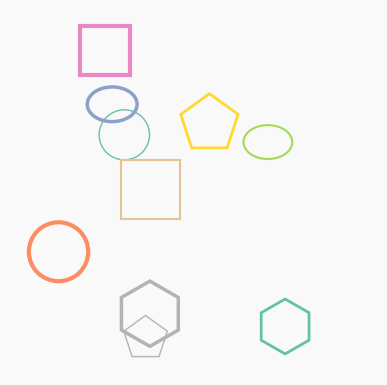[{"shape": "hexagon", "thickness": 2, "radius": 0.36, "center": [0.736, 0.152]}, {"shape": "circle", "thickness": 1, "radius": 0.32, "center": [0.321, 0.65]}, {"shape": "circle", "thickness": 3, "radius": 0.38, "center": [0.151, 0.346]}, {"shape": "oval", "thickness": 2.5, "radius": 0.32, "center": [0.29, 0.729]}, {"shape": "square", "thickness": 3, "radius": 0.32, "center": [0.272, 0.869]}, {"shape": "oval", "thickness": 1.5, "radius": 0.31, "center": [0.691, 0.631]}, {"shape": "pentagon", "thickness": 2, "radius": 0.39, "center": [0.54, 0.679]}, {"shape": "square", "thickness": 1.5, "radius": 0.38, "center": [0.389, 0.508]}, {"shape": "hexagon", "thickness": 2.5, "radius": 0.42, "center": [0.387, 0.185]}, {"shape": "pentagon", "thickness": 1, "radius": 0.3, "center": [0.376, 0.122]}]